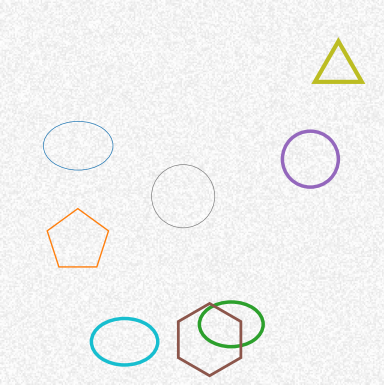[{"shape": "oval", "thickness": 0.5, "radius": 0.45, "center": [0.203, 0.622]}, {"shape": "pentagon", "thickness": 1, "radius": 0.42, "center": [0.202, 0.374]}, {"shape": "oval", "thickness": 2.5, "radius": 0.41, "center": [0.601, 0.158]}, {"shape": "circle", "thickness": 2.5, "radius": 0.36, "center": [0.806, 0.587]}, {"shape": "hexagon", "thickness": 2, "radius": 0.47, "center": [0.544, 0.118]}, {"shape": "circle", "thickness": 0.5, "radius": 0.41, "center": [0.476, 0.49]}, {"shape": "triangle", "thickness": 3, "radius": 0.35, "center": [0.879, 0.823]}, {"shape": "oval", "thickness": 2.5, "radius": 0.43, "center": [0.324, 0.112]}]